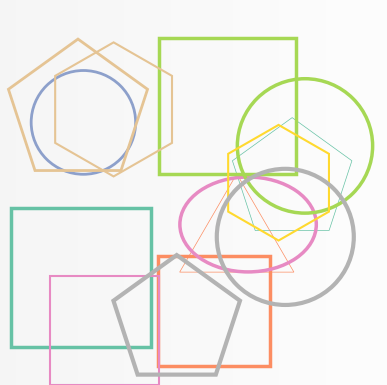[{"shape": "pentagon", "thickness": 0.5, "radius": 0.81, "center": [0.754, 0.532]}, {"shape": "square", "thickness": 2.5, "radius": 0.9, "center": [0.209, 0.28]}, {"shape": "square", "thickness": 2.5, "radius": 0.72, "center": [0.552, 0.193]}, {"shape": "triangle", "thickness": 0.5, "radius": 0.85, "center": [0.611, 0.378]}, {"shape": "circle", "thickness": 2, "radius": 0.67, "center": [0.215, 0.682]}, {"shape": "square", "thickness": 1.5, "radius": 0.71, "center": [0.27, 0.141]}, {"shape": "oval", "thickness": 2.5, "radius": 0.88, "center": [0.64, 0.417]}, {"shape": "square", "thickness": 2.5, "radius": 0.89, "center": [0.587, 0.724]}, {"shape": "circle", "thickness": 2.5, "radius": 0.87, "center": [0.787, 0.621]}, {"shape": "hexagon", "thickness": 1.5, "radius": 0.75, "center": [0.719, 0.525]}, {"shape": "hexagon", "thickness": 1.5, "radius": 0.87, "center": [0.293, 0.716]}, {"shape": "pentagon", "thickness": 2, "radius": 0.94, "center": [0.201, 0.71]}, {"shape": "circle", "thickness": 3, "radius": 0.88, "center": [0.736, 0.385]}, {"shape": "pentagon", "thickness": 3, "radius": 0.86, "center": [0.456, 0.166]}]